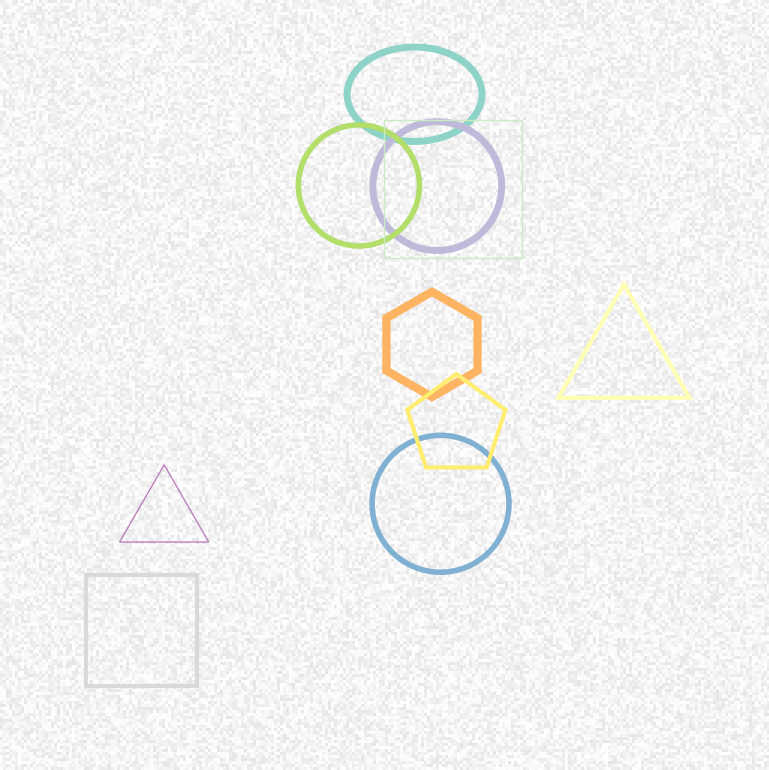[{"shape": "oval", "thickness": 2.5, "radius": 0.44, "center": [0.538, 0.878]}, {"shape": "triangle", "thickness": 1.5, "radius": 0.49, "center": [0.81, 0.533]}, {"shape": "circle", "thickness": 2.5, "radius": 0.42, "center": [0.568, 0.758]}, {"shape": "circle", "thickness": 2, "radius": 0.44, "center": [0.572, 0.346]}, {"shape": "hexagon", "thickness": 3, "radius": 0.34, "center": [0.561, 0.553]}, {"shape": "circle", "thickness": 2, "radius": 0.39, "center": [0.466, 0.759]}, {"shape": "square", "thickness": 1.5, "radius": 0.36, "center": [0.184, 0.181]}, {"shape": "triangle", "thickness": 0.5, "radius": 0.33, "center": [0.213, 0.329]}, {"shape": "square", "thickness": 0.5, "radius": 0.45, "center": [0.588, 0.754]}, {"shape": "pentagon", "thickness": 1.5, "radius": 0.34, "center": [0.593, 0.447]}]